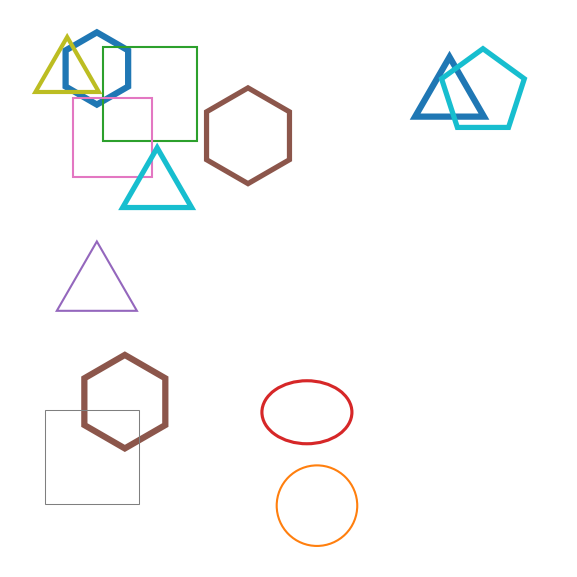[{"shape": "triangle", "thickness": 3, "radius": 0.34, "center": [0.778, 0.832]}, {"shape": "hexagon", "thickness": 3, "radius": 0.31, "center": [0.168, 0.881]}, {"shape": "circle", "thickness": 1, "radius": 0.35, "center": [0.549, 0.124]}, {"shape": "square", "thickness": 1, "radius": 0.4, "center": [0.26, 0.836]}, {"shape": "oval", "thickness": 1.5, "radius": 0.39, "center": [0.531, 0.285]}, {"shape": "triangle", "thickness": 1, "radius": 0.4, "center": [0.168, 0.501]}, {"shape": "hexagon", "thickness": 2.5, "radius": 0.41, "center": [0.429, 0.764]}, {"shape": "hexagon", "thickness": 3, "radius": 0.4, "center": [0.216, 0.304]}, {"shape": "square", "thickness": 1, "radius": 0.34, "center": [0.194, 0.761]}, {"shape": "square", "thickness": 0.5, "radius": 0.41, "center": [0.159, 0.208]}, {"shape": "triangle", "thickness": 2, "radius": 0.32, "center": [0.116, 0.872]}, {"shape": "triangle", "thickness": 2.5, "radius": 0.34, "center": [0.272, 0.674]}, {"shape": "pentagon", "thickness": 2.5, "radius": 0.38, "center": [0.836, 0.839]}]